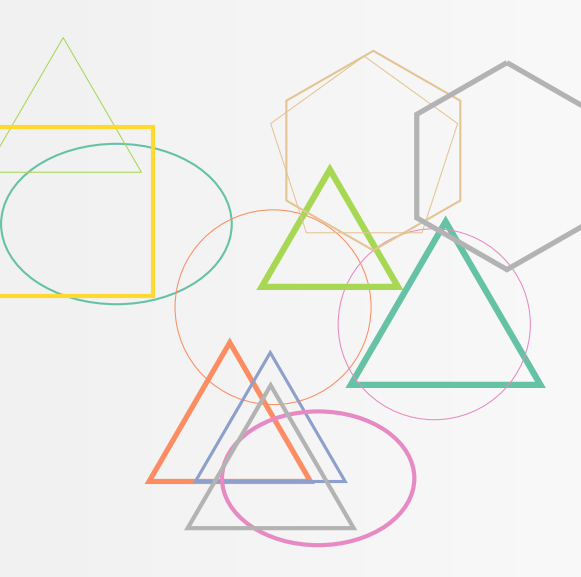[{"shape": "oval", "thickness": 1, "radius": 0.99, "center": [0.2, 0.611]}, {"shape": "triangle", "thickness": 3, "radius": 0.94, "center": [0.767, 0.427]}, {"shape": "circle", "thickness": 0.5, "radius": 0.84, "center": [0.47, 0.467]}, {"shape": "triangle", "thickness": 2.5, "radius": 0.8, "center": [0.395, 0.246]}, {"shape": "triangle", "thickness": 1.5, "radius": 0.74, "center": [0.465, 0.24]}, {"shape": "oval", "thickness": 2, "radius": 0.83, "center": [0.547, 0.171]}, {"shape": "circle", "thickness": 0.5, "radius": 0.83, "center": [0.747, 0.438]}, {"shape": "triangle", "thickness": 3, "radius": 0.68, "center": [0.568, 0.57]}, {"shape": "triangle", "thickness": 0.5, "radius": 0.78, "center": [0.109, 0.779]}, {"shape": "square", "thickness": 2, "radius": 0.73, "center": [0.117, 0.633]}, {"shape": "pentagon", "thickness": 0.5, "radius": 0.85, "center": [0.627, 0.733]}, {"shape": "hexagon", "thickness": 1, "radius": 0.86, "center": [0.642, 0.738]}, {"shape": "triangle", "thickness": 2, "radius": 0.82, "center": [0.466, 0.167]}, {"shape": "hexagon", "thickness": 2.5, "radius": 0.9, "center": [0.872, 0.712]}]